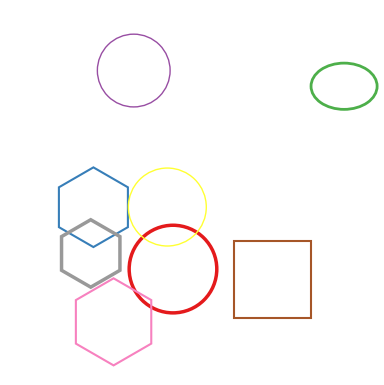[{"shape": "circle", "thickness": 2.5, "radius": 0.57, "center": [0.449, 0.301]}, {"shape": "hexagon", "thickness": 1.5, "radius": 0.52, "center": [0.243, 0.462]}, {"shape": "oval", "thickness": 2, "radius": 0.43, "center": [0.894, 0.776]}, {"shape": "circle", "thickness": 1, "radius": 0.47, "center": [0.347, 0.817]}, {"shape": "circle", "thickness": 1, "radius": 0.51, "center": [0.435, 0.462]}, {"shape": "square", "thickness": 1.5, "radius": 0.5, "center": [0.707, 0.273]}, {"shape": "hexagon", "thickness": 1.5, "radius": 0.57, "center": [0.295, 0.164]}, {"shape": "hexagon", "thickness": 2.5, "radius": 0.44, "center": [0.236, 0.342]}]